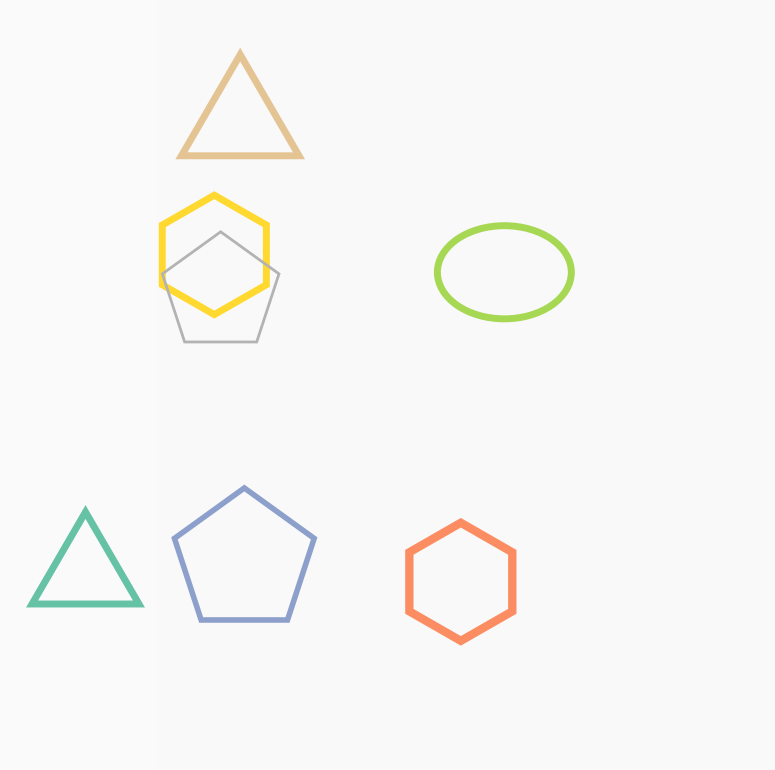[{"shape": "triangle", "thickness": 2.5, "radius": 0.4, "center": [0.11, 0.255]}, {"shape": "hexagon", "thickness": 3, "radius": 0.38, "center": [0.595, 0.244]}, {"shape": "pentagon", "thickness": 2, "radius": 0.47, "center": [0.315, 0.271]}, {"shape": "oval", "thickness": 2.5, "radius": 0.43, "center": [0.651, 0.646]}, {"shape": "hexagon", "thickness": 2.5, "radius": 0.39, "center": [0.277, 0.669]}, {"shape": "triangle", "thickness": 2.5, "radius": 0.44, "center": [0.31, 0.841]}, {"shape": "pentagon", "thickness": 1, "radius": 0.4, "center": [0.285, 0.62]}]